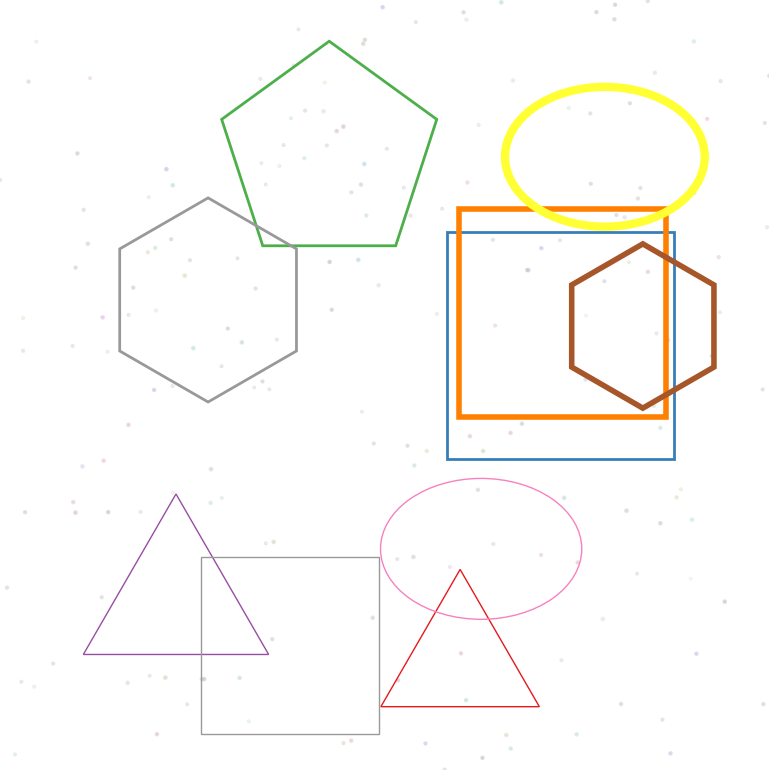[{"shape": "triangle", "thickness": 0.5, "radius": 0.59, "center": [0.598, 0.142]}, {"shape": "square", "thickness": 1, "radius": 0.74, "center": [0.729, 0.552]}, {"shape": "pentagon", "thickness": 1, "radius": 0.73, "center": [0.428, 0.8]}, {"shape": "triangle", "thickness": 0.5, "radius": 0.69, "center": [0.229, 0.22]}, {"shape": "square", "thickness": 2, "radius": 0.67, "center": [0.731, 0.594]}, {"shape": "oval", "thickness": 3, "radius": 0.65, "center": [0.786, 0.796]}, {"shape": "hexagon", "thickness": 2, "radius": 0.53, "center": [0.835, 0.577]}, {"shape": "oval", "thickness": 0.5, "radius": 0.65, "center": [0.625, 0.287]}, {"shape": "hexagon", "thickness": 1, "radius": 0.66, "center": [0.27, 0.61]}, {"shape": "square", "thickness": 0.5, "radius": 0.58, "center": [0.377, 0.162]}]